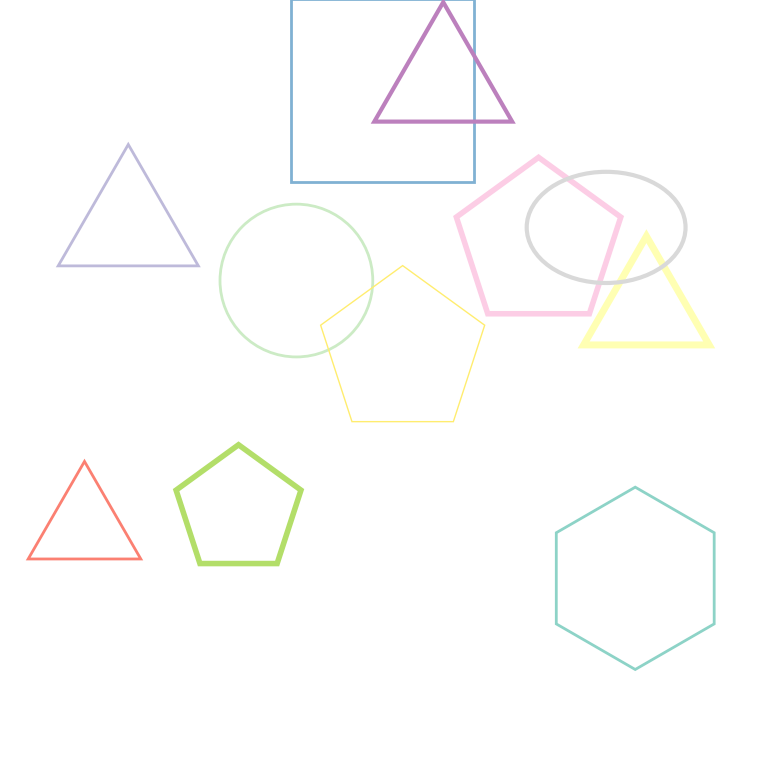[{"shape": "hexagon", "thickness": 1, "radius": 0.59, "center": [0.825, 0.249]}, {"shape": "triangle", "thickness": 2.5, "radius": 0.47, "center": [0.839, 0.599]}, {"shape": "triangle", "thickness": 1, "radius": 0.53, "center": [0.167, 0.707]}, {"shape": "triangle", "thickness": 1, "radius": 0.42, "center": [0.11, 0.316]}, {"shape": "square", "thickness": 1, "radius": 0.59, "center": [0.497, 0.882]}, {"shape": "pentagon", "thickness": 2, "radius": 0.43, "center": [0.31, 0.337]}, {"shape": "pentagon", "thickness": 2, "radius": 0.56, "center": [0.699, 0.683]}, {"shape": "oval", "thickness": 1.5, "radius": 0.52, "center": [0.787, 0.705]}, {"shape": "triangle", "thickness": 1.5, "radius": 0.52, "center": [0.576, 0.894]}, {"shape": "circle", "thickness": 1, "radius": 0.5, "center": [0.385, 0.636]}, {"shape": "pentagon", "thickness": 0.5, "radius": 0.56, "center": [0.523, 0.543]}]